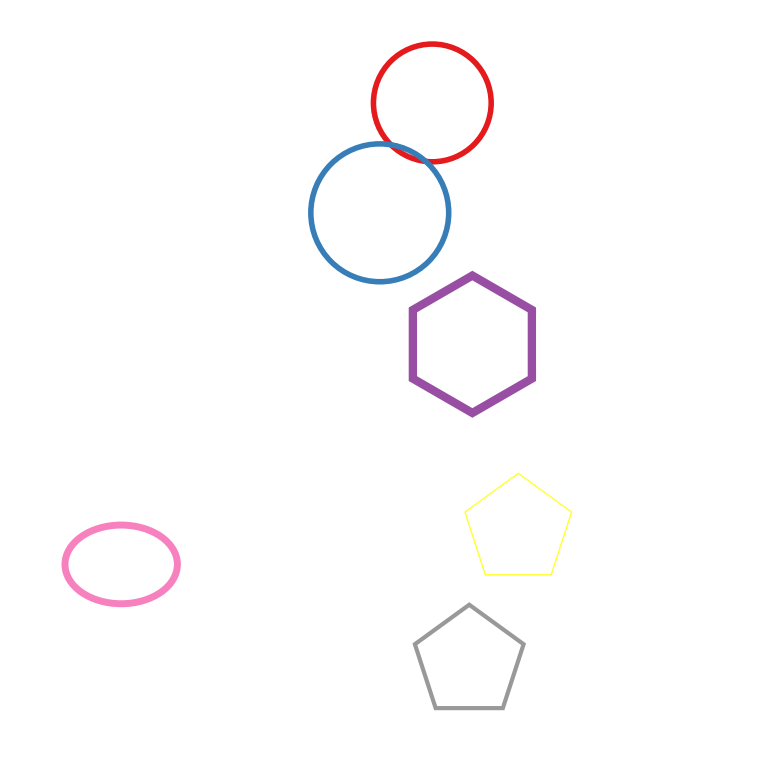[{"shape": "circle", "thickness": 2, "radius": 0.38, "center": [0.561, 0.866]}, {"shape": "circle", "thickness": 2, "radius": 0.45, "center": [0.493, 0.724]}, {"shape": "hexagon", "thickness": 3, "radius": 0.45, "center": [0.613, 0.553]}, {"shape": "pentagon", "thickness": 0.5, "radius": 0.36, "center": [0.673, 0.312]}, {"shape": "oval", "thickness": 2.5, "radius": 0.36, "center": [0.157, 0.267]}, {"shape": "pentagon", "thickness": 1.5, "radius": 0.37, "center": [0.609, 0.14]}]